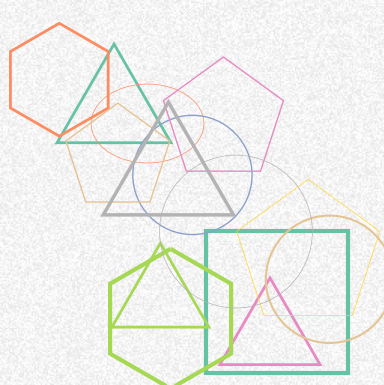[{"shape": "square", "thickness": 3, "radius": 0.93, "center": [0.719, 0.216]}, {"shape": "triangle", "thickness": 2, "radius": 0.85, "center": [0.296, 0.715]}, {"shape": "hexagon", "thickness": 2, "radius": 0.73, "center": [0.154, 0.793]}, {"shape": "oval", "thickness": 0.5, "radius": 0.73, "center": [0.383, 0.679]}, {"shape": "circle", "thickness": 1, "radius": 0.77, "center": [0.5, 0.546]}, {"shape": "triangle", "thickness": 2, "radius": 0.75, "center": [0.701, 0.128]}, {"shape": "pentagon", "thickness": 1, "radius": 0.82, "center": [0.58, 0.688]}, {"shape": "hexagon", "thickness": 3, "radius": 0.91, "center": [0.443, 0.172]}, {"shape": "triangle", "thickness": 2, "radius": 0.73, "center": [0.417, 0.223]}, {"shape": "pentagon", "thickness": 0.5, "radius": 0.98, "center": [0.801, 0.339]}, {"shape": "circle", "thickness": 1.5, "radius": 0.83, "center": [0.856, 0.275]}, {"shape": "pentagon", "thickness": 1, "radius": 0.71, "center": [0.306, 0.59]}, {"shape": "circle", "thickness": 0.5, "radius": 0.99, "center": [0.613, 0.399]}, {"shape": "triangle", "thickness": 2.5, "radius": 0.98, "center": [0.437, 0.54]}]